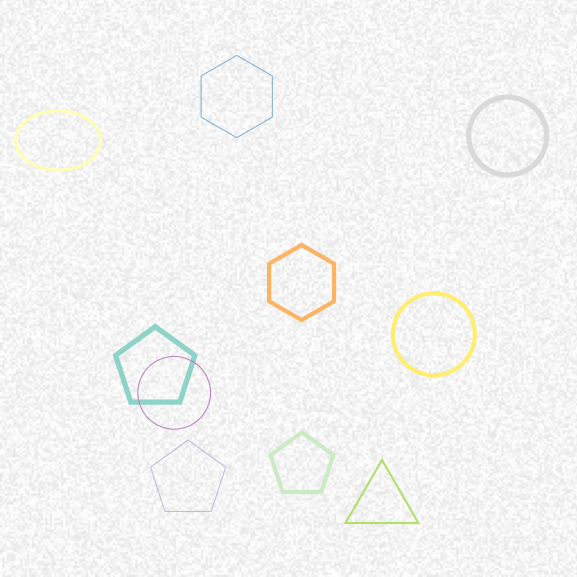[{"shape": "pentagon", "thickness": 2.5, "radius": 0.36, "center": [0.269, 0.361]}, {"shape": "oval", "thickness": 1.5, "radius": 0.37, "center": [0.101, 0.756]}, {"shape": "pentagon", "thickness": 0.5, "radius": 0.34, "center": [0.326, 0.169]}, {"shape": "hexagon", "thickness": 0.5, "radius": 0.36, "center": [0.41, 0.832]}, {"shape": "hexagon", "thickness": 2, "radius": 0.32, "center": [0.522, 0.51]}, {"shape": "triangle", "thickness": 1, "radius": 0.36, "center": [0.661, 0.13]}, {"shape": "circle", "thickness": 2.5, "radius": 0.34, "center": [0.879, 0.764]}, {"shape": "circle", "thickness": 0.5, "radius": 0.32, "center": [0.302, 0.319]}, {"shape": "pentagon", "thickness": 2, "radius": 0.29, "center": [0.523, 0.193]}, {"shape": "circle", "thickness": 2, "radius": 0.35, "center": [0.751, 0.42]}]